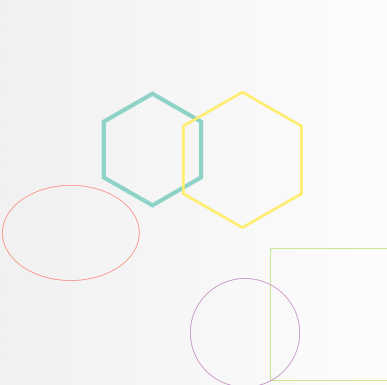[{"shape": "hexagon", "thickness": 3, "radius": 0.72, "center": [0.393, 0.612]}, {"shape": "oval", "thickness": 0.5, "radius": 0.88, "center": [0.183, 0.395]}, {"shape": "square", "thickness": 0.5, "radius": 0.85, "center": [0.869, 0.184]}, {"shape": "circle", "thickness": 0.5, "radius": 0.71, "center": [0.632, 0.136]}, {"shape": "hexagon", "thickness": 2, "radius": 0.88, "center": [0.626, 0.585]}]